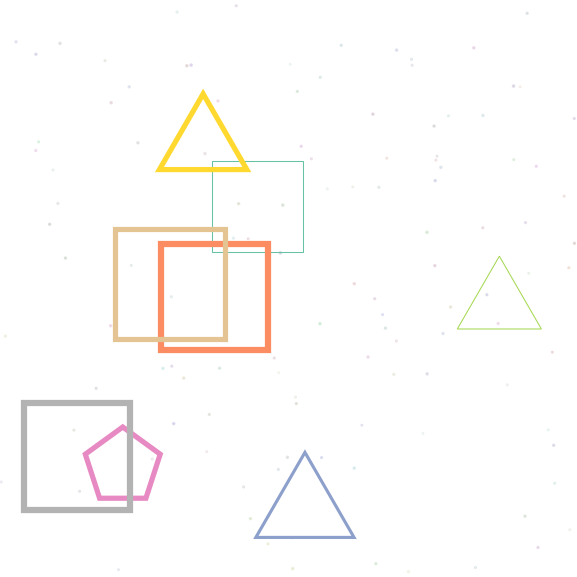[{"shape": "square", "thickness": 0.5, "radius": 0.4, "center": [0.446, 0.642]}, {"shape": "square", "thickness": 3, "radius": 0.46, "center": [0.372, 0.485]}, {"shape": "triangle", "thickness": 1.5, "radius": 0.49, "center": [0.528, 0.118]}, {"shape": "pentagon", "thickness": 2.5, "radius": 0.34, "center": [0.213, 0.192]}, {"shape": "triangle", "thickness": 0.5, "radius": 0.42, "center": [0.865, 0.471]}, {"shape": "triangle", "thickness": 2.5, "radius": 0.44, "center": [0.352, 0.749]}, {"shape": "square", "thickness": 2.5, "radius": 0.48, "center": [0.294, 0.507]}, {"shape": "square", "thickness": 3, "radius": 0.46, "center": [0.133, 0.209]}]